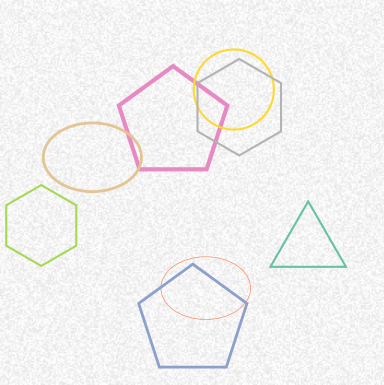[{"shape": "triangle", "thickness": 1.5, "radius": 0.57, "center": [0.8, 0.364]}, {"shape": "oval", "thickness": 0.5, "radius": 0.58, "center": [0.534, 0.252]}, {"shape": "pentagon", "thickness": 2, "radius": 0.74, "center": [0.501, 0.166]}, {"shape": "pentagon", "thickness": 3, "radius": 0.74, "center": [0.45, 0.68]}, {"shape": "hexagon", "thickness": 1.5, "radius": 0.53, "center": [0.107, 0.414]}, {"shape": "circle", "thickness": 1.5, "radius": 0.52, "center": [0.607, 0.768]}, {"shape": "oval", "thickness": 2, "radius": 0.64, "center": [0.24, 0.591]}, {"shape": "hexagon", "thickness": 1.5, "radius": 0.63, "center": [0.621, 0.722]}]